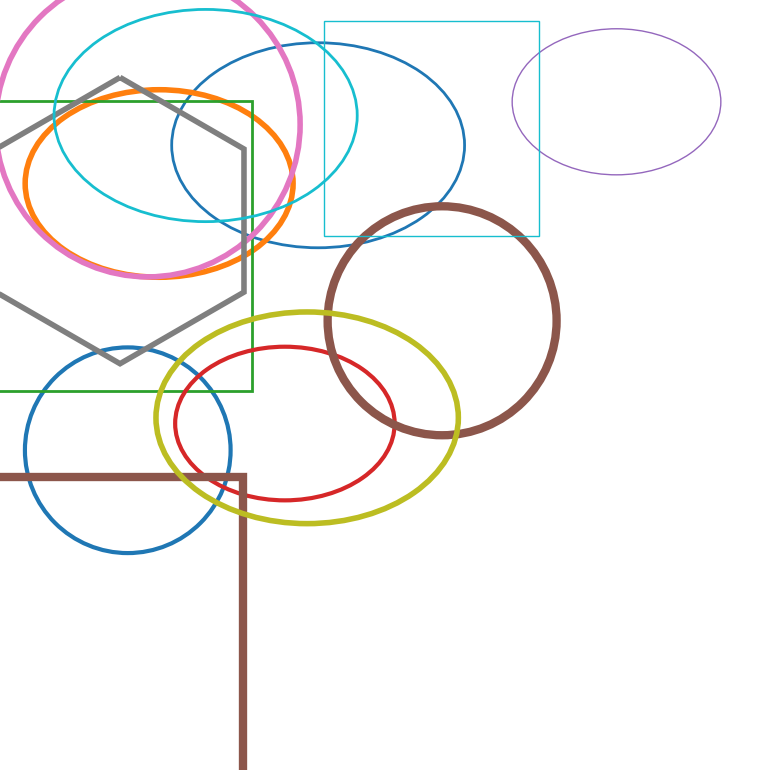[{"shape": "circle", "thickness": 1.5, "radius": 0.67, "center": [0.166, 0.415]}, {"shape": "oval", "thickness": 1, "radius": 0.95, "center": [0.413, 0.811]}, {"shape": "oval", "thickness": 2, "radius": 0.87, "center": [0.207, 0.762]}, {"shape": "square", "thickness": 1, "radius": 0.94, "center": [0.139, 0.681]}, {"shape": "oval", "thickness": 1.5, "radius": 0.71, "center": [0.37, 0.45]}, {"shape": "oval", "thickness": 0.5, "radius": 0.68, "center": [0.801, 0.868]}, {"shape": "circle", "thickness": 3, "radius": 0.74, "center": [0.574, 0.583]}, {"shape": "square", "thickness": 3, "radius": 0.99, "center": [0.117, 0.182]}, {"shape": "circle", "thickness": 2, "radius": 0.99, "center": [0.192, 0.838]}, {"shape": "hexagon", "thickness": 2, "radius": 0.93, "center": [0.156, 0.714]}, {"shape": "oval", "thickness": 2, "radius": 0.98, "center": [0.399, 0.457]}, {"shape": "oval", "thickness": 1, "radius": 0.98, "center": [0.267, 0.85]}, {"shape": "square", "thickness": 0.5, "radius": 0.7, "center": [0.561, 0.833]}]